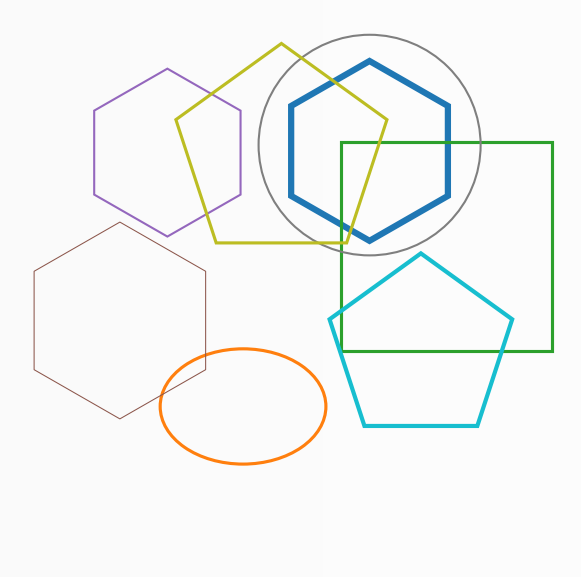[{"shape": "hexagon", "thickness": 3, "radius": 0.78, "center": [0.636, 0.738]}, {"shape": "oval", "thickness": 1.5, "radius": 0.71, "center": [0.418, 0.295]}, {"shape": "square", "thickness": 1.5, "radius": 0.9, "center": [0.768, 0.573]}, {"shape": "hexagon", "thickness": 1, "radius": 0.73, "center": [0.288, 0.735]}, {"shape": "hexagon", "thickness": 0.5, "radius": 0.85, "center": [0.206, 0.444]}, {"shape": "circle", "thickness": 1, "radius": 0.96, "center": [0.636, 0.748]}, {"shape": "pentagon", "thickness": 1.5, "radius": 0.95, "center": [0.484, 0.733]}, {"shape": "pentagon", "thickness": 2, "radius": 0.83, "center": [0.724, 0.395]}]